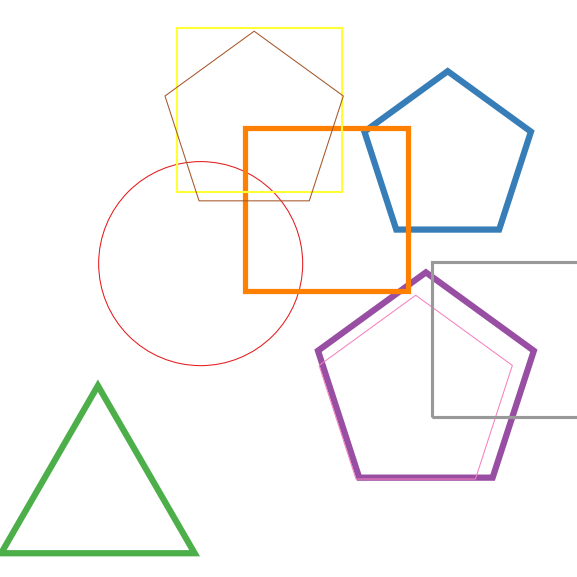[{"shape": "circle", "thickness": 0.5, "radius": 0.88, "center": [0.347, 0.543]}, {"shape": "pentagon", "thickness": 3, "radius": 0.76, "center": [0.775, 0.724]}, {"shape": "triangle", "thickness": 3, "radius": 0.97, "center": [0.17, 0.138]}, {"shape": "pentagon", "thickness": 3, "radius": 0.98, "center": [0.738, 0.331]}, {"shape": "square", "thickness": 2.5, "radius": 0.7, "center": [0.566, 0.637]}, {"shape": "square", "thickness": 1, "radius": 0.71, "center": [0.45, 0.809]}, {"shape": "pentagon", "thickness": 0.5, "radius": 0.81, "center": [0.44, 0.783]}, {"shape": "pentagon", "thickness": 0.5, "radius": 0.88, "center": [0.72, 0.312]}, {"shape": "square", "thickness": 1.5, "radius": 0.67, "center": [0.882, 0.411]}]